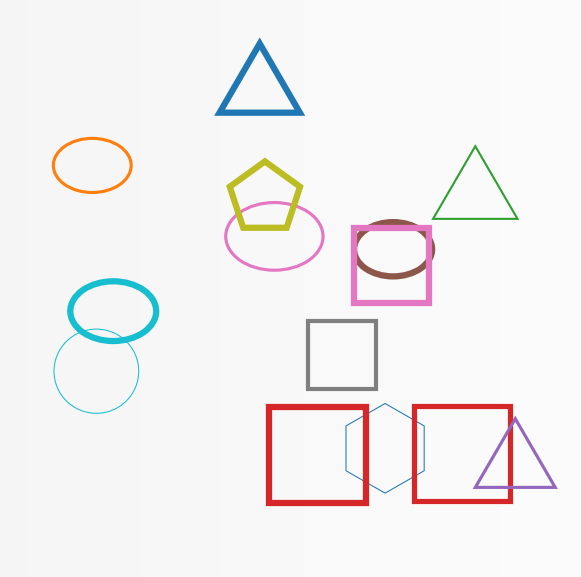[{"shape": "triangle", "thickness": 3, "radius": 0.4, "center": [0.447, 0.844]}, {"shape": "hexagon", "thickness": 0.5, "radius": 0.39, "center": [0.663, 0.223]}, {"shape": "oval", "thickness": 1.5, "radius": 0.33, "center": [0.159, 0.713]}, {"shape": "triangle", "thickness": 1, "radius": 0.42, "center": [0.818, 0.662]}, {"shape": "square", "thickness": 2.5, "radius": 0.41, "center": [0.795, 0.214]}, {"shape": "square", "thickness": 3, "radius": 0.42, "center": [0.547, 0.211]}, {"shape": "triangle", "thickness": 1.5, "radius": 0.4, "center": [0.886, 0.195]}, {"shape": "oval", "thickness": 3, "radius": 0.34, "center": [0.676, 0.568]}, {"shape": "oval", "thickness": 1.5, "radius": 0.42, "center": [0.472, 0.59]}, {"shape": "square", "thickness": 3, "radius": 0.32, "center": [0.673, 0.539]}, {"shape": "square", "thickness": 2, "radius": 0.29, "center": [0.588, 0.384]}, {"shape": "pentagon", "thickness": 3, "radius": 0.32, "center": [0.456, 0.656]}, {"shape": "circle", "thickness": 0.5, "radius": 0.36, "center": [0.166, 0.356]}, {"shape": "oval", "thickness": 3, "radius": 0.37, "center": [0.195, 0.46]}]